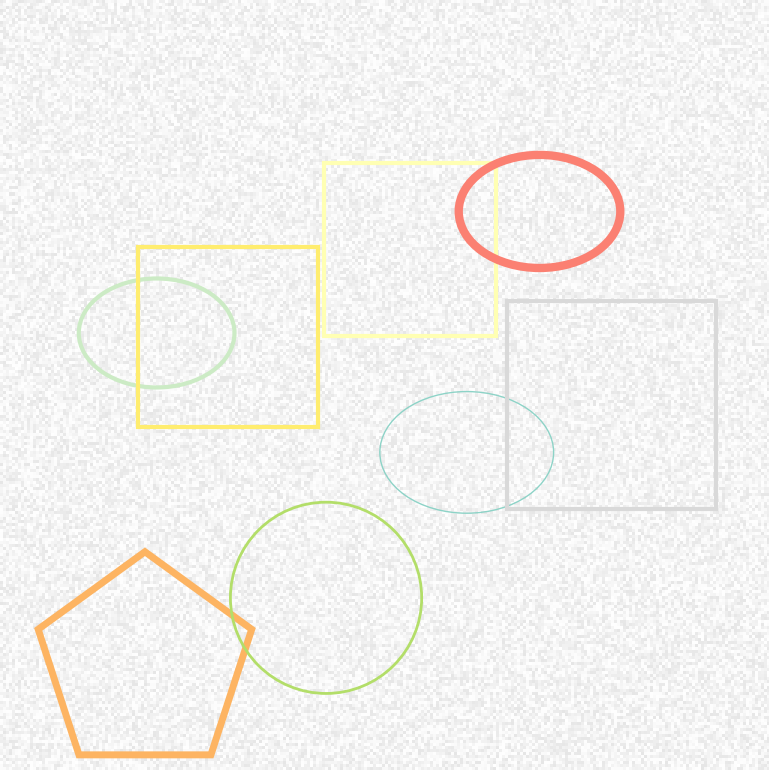[{"shape": "oval", "thickness": 0.5, "radius": 0.56, "center": [0.606, 0.412]}, {"shape": "square", "thickness": 1.5, "radius": 0.56, "center": [0.533, 0.676]}, {"shape": "oval", "thickness": 3, "radius": 0.52, "center": [0.701, 0.725]}, {"shape": "pentagon", "thickness": 2.5, "radius": 0.73, "center": [0.188, 0.138]}, {"shape": "circle", "thickness": 1, "radius": 0.62, "center": [0.423, 0.224]}, {"shape": "square", "thickness": 1.5, "radius": 0.68, "center": [0.794, 0.474]}, {"shape": "oval", "thickness": 1.5, "radius": 0.51, "center": [0.203, 0.568]}, {"shape": "square", "thickness": 1.5, "radius": 0.59, "center": [0.296, 0.562]}]